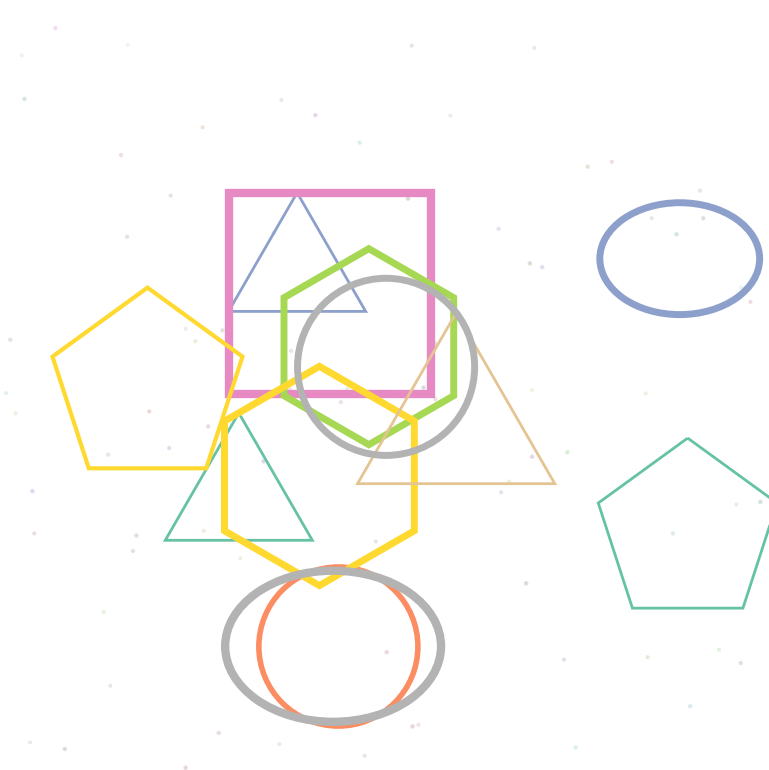[{"shape": "pentagon", "thickness": 1, "radius": 0.61, "center": [0.893, 0.309]}, {"shape": "triangle", "thickness": 1, "radius": 0.55, "center": [0.31, 0.353]}, {"shape": "circle", "thickness": 2, "radius": 0.52, "center": [0.439, 0.16]}, {"shape": "oval", "thickness": 2.5, "radius": 0.52, "center": [0.883, 0.664]}, {"shape": "triangle", "thickness": 1, "radius": 0.51, "center": [0.386, 0.647]}, {"shape": "square", "thickness": 3, "radius": 0.65, "center": [0.429, 0.619]}, {"shape": "hexagon", "thickness": 2.5, "radius": 0.64, "center": [0.479, 0.55]}, {"shape": "hexagon", "thickness": 2.5, "radius": 0.71, "center": [0.415, 0.382]}, {"shape": "pentagon", "thickness": 1.5, "radius": 0.65, "center": [0.192, 0.497]}, {"shape": "triangle", "thickness": 1, "radius": 0.74, "center": [0.592, 0.446]}, {"shape": "oval", "thickness": 3, "radius": 0.7, "center": [0.433, 0.161]}, {"shape": "circle", "thickness": 2.5, "radius": 0.58, "center": [0.501, 0.524]}]